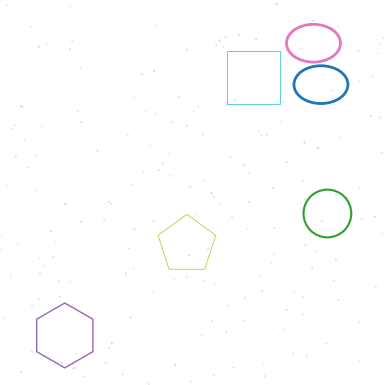[{"shape": "oval", "thickness": 2, "radius": 0.35, "center": [0.834, 0.78]}, {"shape": "circle", "thickness": 1.5, "radius": 0.31, "center": [0.85, 0.445]}, {"shape": "hexagon", "thickness": 1, "radius": 0.42, "center": [0.168, 0.129]}, {"shape": "oval", "thickness": 2, "radius": 0.35, "center": [0.814, 0.888]}, {"shape": "pentagon", "thickness": 0.5, "radius": 0.39, "center": [0.485, 0.364]}, {"shape": "square", "thickness": 0.5, "radius": 0.35, "center": [0.658, 0.799]}]